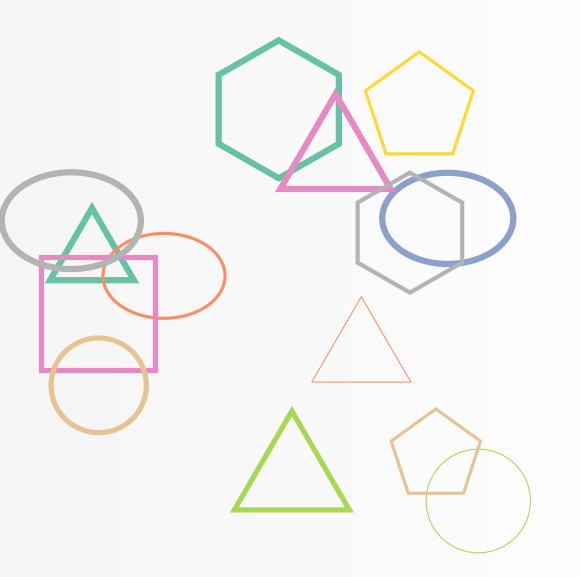[{"shape": "triangle", "thickness": 3, "radius": 0.42, "center": [0.158, 0.556]}, {"shape": "hexagon", "thickness": 3, "radius": 0.6, "center": [0.48, 0.81]}, {"shape": "oval", "thickness": 1.5, "radius": 0.53, "center": [0.282, 0.521]}, {"shape": "triangle", "thickness": 0.5, "radius": 0.49, "center": [0.622, 0.387]}, {"shape": "oval", "thickness": 3, "radius": 0.56, "center": [0.77, 0.621]}, {"shape": "square", "thickness": 2.5, "radius": 0.49, "center": [0.169, 0.456]}, {"shape": "triangle", "thickness": 3, "radius": 0.55, "center": [0.577, 0.727]}, {"shape": "triangle", "thickness": 2.5, "radius": 0.57, "center": [0.502, 0.173]}, {"shape": "circle", "thickness": 0.5, "radius": 0.45, "center": [0.823, 0.132]}, {"shape": "pentagon", "thickness": 1.5, "radius": 0.49, "center": [0.721, 0.812]}, {"shape": "circle", "thickness": 2.5, "radius": 0.41, "center": [0.17, 0.332]}, {"shape": "pentagon", "thickness": 1.5, "radius": 0.4, "center": [0.75, 0.21]}, {"shape": "hexagon", "thickness": 2, "radius": 0.52, "center": [0.705, 0.596]}, {"shape": "oval", "thickness": 3, "radius": 0.6, "center": [0.123, 0.617]}]